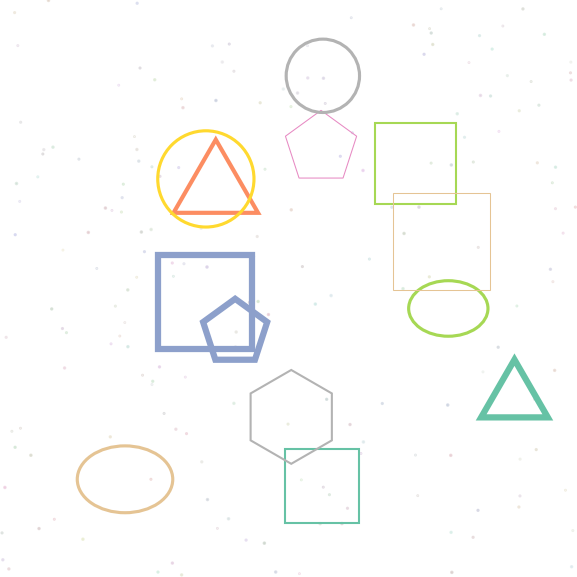[{"shape": "square", "thickness": 1, "radius": 0.32, "center": [0.557, 0.157]}, {"shape": "triangle", "thickness": 3, "radius": 0.33, "center": [0.891, 0.31]}, {"shape": "triangle", "thickness": 2, "radius": 0.42, "center": [0.374, 0.673]}, {"shape": "pentagon", "thickness": 3, "radius": 0.29, "center": [0.407, 0.423]}, {"shape": "square", "thickness": 3, "radius": 0.41, "center": [0.356, 0.477]}, {"shape": "pentagon", "thickness": 0.5, "radius": 0.32, "center": [0.556, 0.743]}, {"shape": "oval", "thickness": 1.5, "radius": 0.34, "center": [0.776, 0.465]}, {"shape": "square", "thickness": 1, "radius": 0.35, "center": [0.72, 0.717]}, {"shape": "circle", "thickness": 1.5, "radius": 0.42, "center": [0.356, 0.689]}, {"shape": "square", "thickness": 0.5, "radius": 0.42, "center": [0.764, 0.581]}, {"shape": "oval", "thickness": 1.5, "radius": 0.41, "center": [0.216, 0.169]}, {"shape": "circle", "thickness": 1.5, "radius": 0.32, "center": [0.559, 0.868]}, {"shape": "hexagon", "thickness": 1, "radius": 0.41, "center": [0.504, 0.277]}]